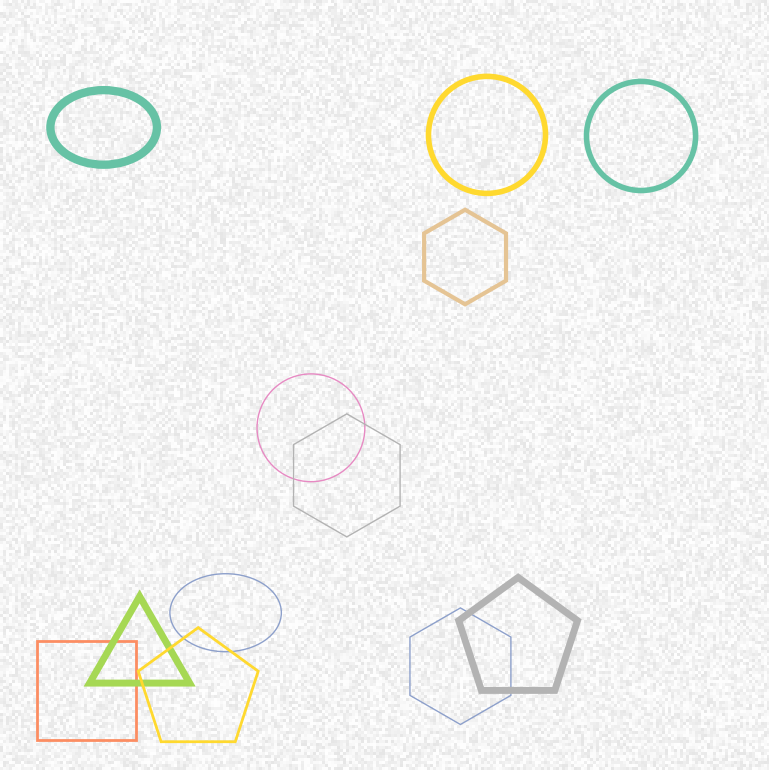[{"shape": "oval", "thickness": 3, "radius": 0.35, "center": [0.135, 0.835]}, {"shape": "circle", "thickness": 2, "radius": 0.35, "center": [0.833, 0.823]}, {"shape": "square", "thickness": 1, "radius": 0.32, "center": [0.113, 0.104]}, {"shape": "hexagon", "thickness": 0.5, "radius": 0.38, "center": [0.598, 0.135]}, {"shape": "oval", "thickness": 0.5, "radius": 0.36, "center": [0.293, 0.204]}, {"shape": "circle", "thickness": 0.5, "radius": 0.35, "center": [0.404, 0.444]}, {"shape": "triangle", "thickness": 2.5, "radius": 0.38, "center": [0.181, 0.15]}, {"shape": "circle", "thickness": 2, "radius": 0.38, "center": [0.632, 0.825]}, {"shape": "pentagon", "thickness": 1, "radius": 0.41, "center": [0.257, 0.103]}, {"shape": "hexagon", "thickness": 1.5, "radius": 0.31, "center": [0.604, 0.666]}, {"shape": "pentagon", "thickness": 2.5, "radius": 0.41, "center": [0.673, 0.169]}, {"shape": "hexagon", "thickness": 0.5, "radius": 0.4, "center": [0.45, 0.383]}]